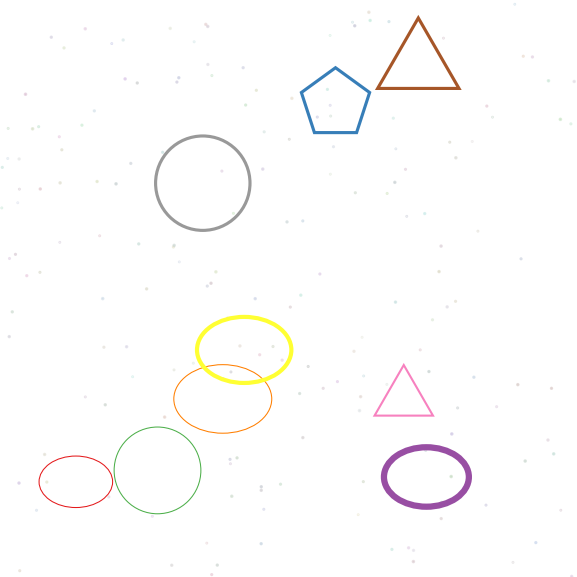[{"shape": "oval", "thickness": 0.5, "radius": 0.32, "center": [0.131, 0.165]}, {"shape": "pentagon", "thickness": 1.5, "radius": 0.31, "center": [0.581, 0.82]}, {"shape": "circle", "thickness": 0.5, "radius": 0.38, "center": [0.273, 0.185]}, {"shape": "oval", "thickness": 3, "radius": 0.37, "center": [0.738, 0.173]}, {"shape": "oval", "thickness": 0.5, "radius": 0.42, "center": [0.386, 0.308]}, {"shape": "oval", "thickness": 2, "radius": 0.41, "center": [0.423, 0.393]}, {"shape": "triangle", "thickness": 1.5, "radius": 0.41, "center": [0.724, 0.887]}, {"shape": "triangle", "thickness": 1, "radius": 0.29, "center": [0.699, 0.309]}, {"shape": "circle", "thickness": 1.5, "radius": 0.41, "center": [0.351, 0.682]}]